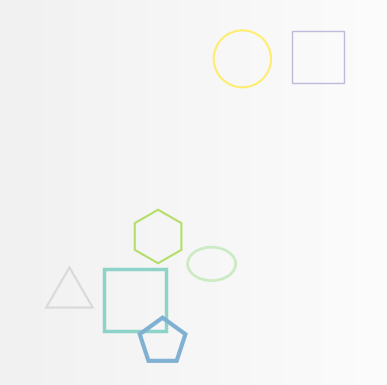[{"shape": "square", "thickness": 2.5, "radius": 0.4, "center": [0.348, 0.221]}, {"shape": "square", "thickness": 1, "radius": 0.34, "center": [0.82, 0.853]}, {"shape": "pentagon", "thickness": 3, "radius": 0.31, "center": [0.42, 0.113]}, {"shape": "hexagon", "thickness": 1.5, "radius": 0.35, "center": [0.408, 0.386]}, {"shape": "triangle", "thickness": 1.5, "radius": 0.35, "center": [0.179, 0.236]}, {"shape": "oval", "thickness": 2, "radius": 0.31, "center": [0.546, 0.315]}, {"shape": "circle", "thickness": 1.5, "radius": 0.37, "center": [0.625, 0.847]}]